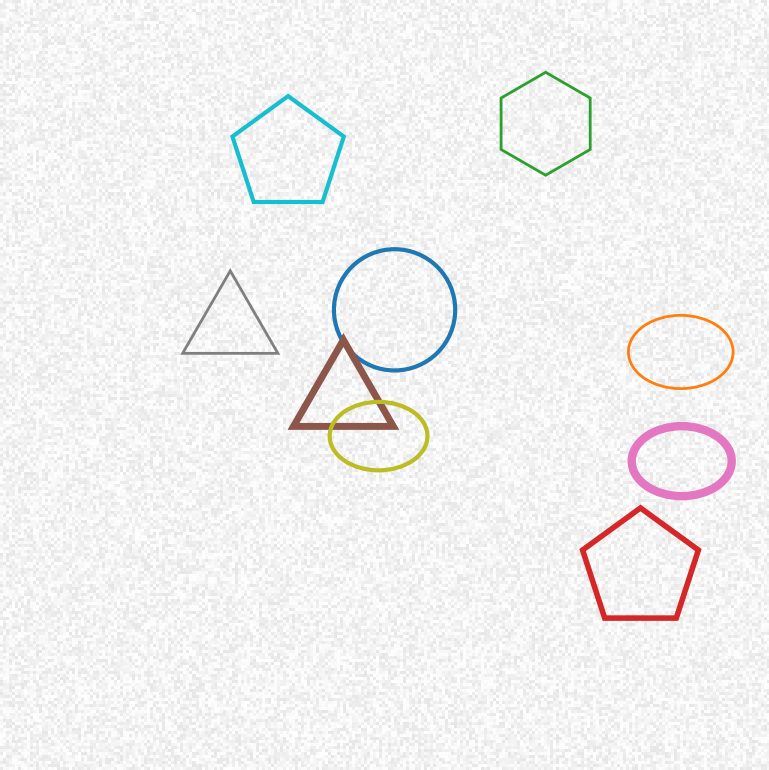[{"shape": "circle", "thickness": 1.5, "radius": 0.39, "center": [0.512, 0.598]}, {"shape": "oval", "thickness": 1, "radius": 0.34, "center": [0.884, 0.543]}, {"shape": "hexagon", "thickness": 1, "radius": 0.33, "center": [0.709, 0.839]}, {"shape": "pentagon", "thickness": 2, "radius": 0.4, "center": [0.832, 0.261]}, {"shape": "triangle", "thickness": 2.5, "radius": 0.37, "center": [0.446, 0.484]}, {"shape": "oval", "thickness": 3, "radius": 0.32, "center": [0.885, 0.401]}, {"shape": "triangle", "thickness": 1, "radius": 0.36, "center": [0.299, 0.577]}, {"shape": "oval", "thickness": 1.5, "radius": 0.32, "center": [0.492, 0.434]}, {"shape": "pentagon", "thickness": 1.5, "radius": 0.38, "center": [0.374, 0.799]}]